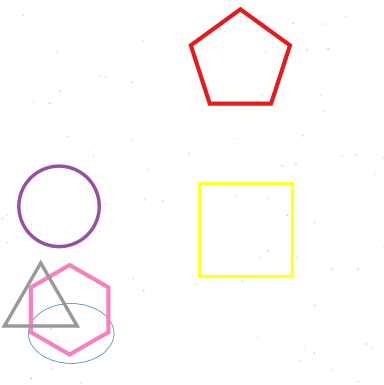[{"shape": "pentagon", "thickness": 3, "radius": 0.68, "center": [0.624, 0.84]}, {"shape": "oval", "thickness": 0.5, "radius": 0.56, "center": [0.185, 0.134]}, {"shape": "circle", "thickness": 2.5, "radius": 0.52, "center": [0.153, 0.464]}, {"shape": "square", "thickness": 2.5, "radius": 0.6, "center": [0.638, 0.403]}, {"shape": "hexagon", "thickness": 3, "radius": 0.58, "center": [0.181, 0.195]}, {"shape": "triangle", "thickness": 2.5, "radius": 0.55, "center": [0.106, 0.208]}]